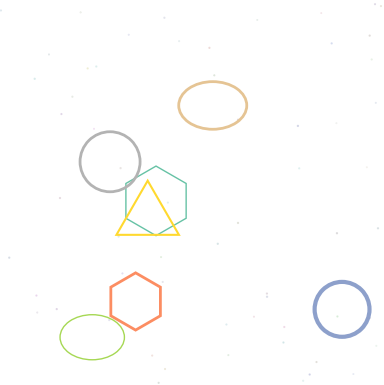[{"shape": "hexagon", "thickness": 1, "radius": 0.45, "center": [0.405, 0.478]}, {"shape": "hexagon", "thickness": 2, "radius": 0.37, "center": [0.352, 0.217]}, {"shape": "circle", "thickness": 3, "radius": 0.36, "center": [0.888, 0.197]}, {"shape": "oval", "thickness": 1, "radius": 0.42, "center": [0.24, 0.124]}, {"shape": "triangle", "thickness": 1.5, "radius": 0.47, "center": [0.384, 0.437]}, {"shape": "oval", "thickness": 2, "radius": 0.44, "center": [0.553, 0.726]}, {"shape": "circle", "thickness": 2, "radius": 0.39, "center": [0.286, 0.58]}]